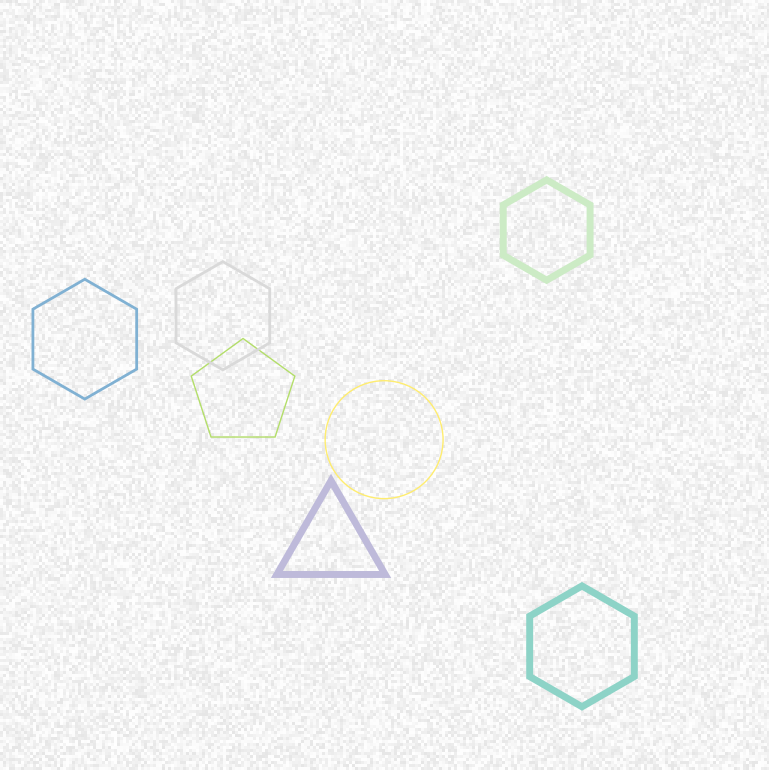[{"shape": "hexagon", "thickness": 2.5, "radius": 0.39, "center": [0.756, 0.161]}, {"shape": "triangle", "thickness": 2.5, "radius": 0.41, "center": [0.43, 0.295]}, {"shape": "hexagon", "thickness": 1, "radius": 0.39, "center": [0.11, 0.56]}, {"shape": "pentagon", "thickness": 0.5, "radius": 0.35, "center": [0.316, 0.49]}, {"shape": "hexagon", "thickness": 1, "radius": 0.35, "center": [0.289, 0.59]}, {"shape": "hexagon", "thickness": 2.5, "radius": 0.33, "center": [0.71, 0.701]}, {"shape": "circle", "thickness": 0.5, "radius": 0.38, "center": [0.499, 0.429]}]